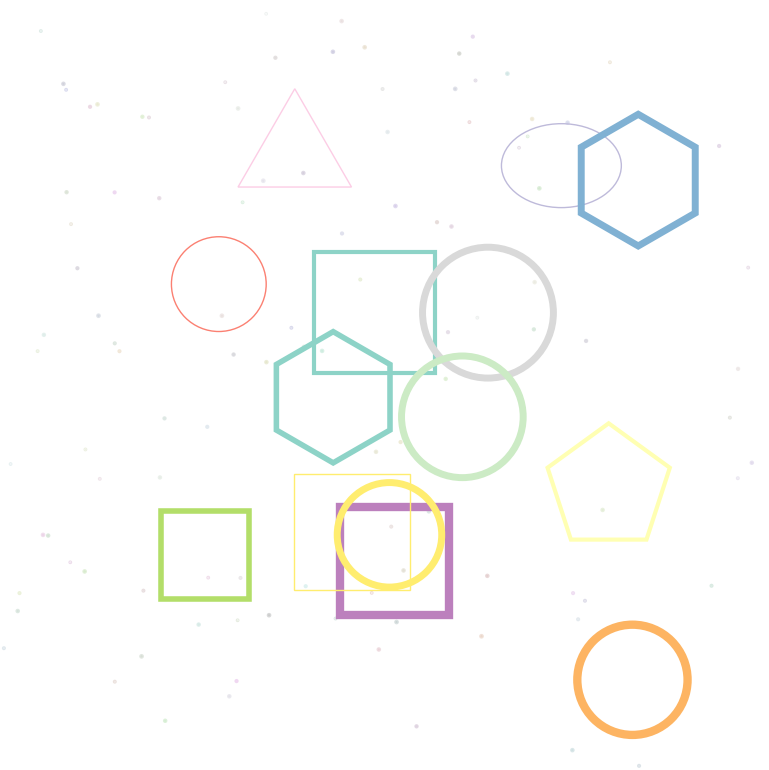[{"shape": "square", "thickness": 1.5, "radius": 0.39, "center": [0.486, 0.594]}, {"shape": "hexagon", "thickness": 2, "radius": 0.43, "center": [0.433, 0.484]}, {"shape": "pentagon", "thickness": 1.5, "radius": 0.42, "center": [0.791, 0.367]}, {"shape": "oval", "thickness": 0.5, "radius": 0.39, "center": [0.729, 0.785]}, {"shape": "circle", "thickness": 0.5, "radius": 0.31, "center": [0.284, 0.631]}, {"shape": "hexagon", "thickness": 2.5, "radius": 0.43, "center": [0.829, 0.766]}, {"shape": "circle", "thickness": 3, "radius": 0.36, "center": [0.821, 0.117]}, {"shape": "square", "thickness": 2, "radius": 0.29, "center": [0.266, 0.279]}, {"shape": "triangle", "thickness": 0.5, "radius": 0.43, "center": [0.383, 0.8]}, {"shape": "circle", "thickness": 2.5, "radius": 0.42, "center": [0.634, 0.594]}, {"shape": "square", "thickness": 3, "radius": 0.35, "center": [0.513, 0.271]}, {"shape": "circle", "thickness": 2.5, "radius": 0.39, "center": [0.6, 0.459]}, {"shape": "square", "thickness": 0.5, "radius": 0.38, "center": [0.457, 0.309]}, {"shape": "circle", "thickness": 2.5, "radius": 0.34, "center": [0.506, 0.305]}]